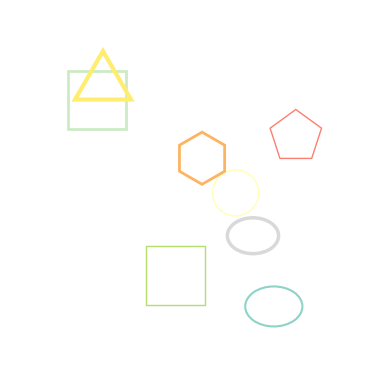[{"shape": "oval", "thickness": 1.5, "radius": 0.37, "center": [0.711, 0.204]}, {"shape": "circle", "thickness": 1, "radius": 0.3, "center": [0.612, 0.499]}, {"shape": "pentagon", "thickness": 1, "radius": 0.35, "center": [0.768, 0.645]}, {"shape": "hexagon", "thickness": 2, "radius": 0.34, "center": [0.525, 0.589]}, {"shape": "square", "thickness": 1, "radius": 0.38, "center": [0.456, 0.284]}, {"shape": "oval", "thickness": 2.5, "radius": 0.33, "center": [0.657, 0.388]}, {"shape": "square", "thickness": 2, "radius": 0.38, "center": [0.253, 0.74]}, {"shape": "triangle", "thickness": 3, "radius": 0.42, "center": [0.267, 0.783]}]